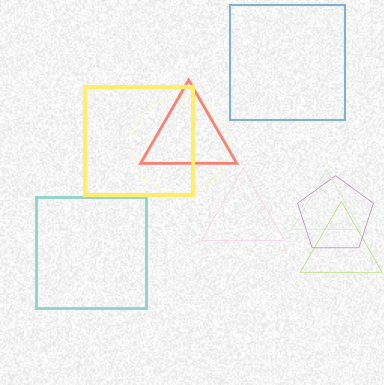[{"shape": "square", "thickness": 2, "radius": 0.72, "center": [0.236, 0.345]}, {"shape": "circle", "thickness": 0.5, "radius": 0.63, "center": [0.467, 0.623]}, {"shape": "triangle", "thickness": 2, "radius": 0.72, "center": [0.49, 0.648]}, {"shape": "square", "thickness": 1.5, "radius": 0.75, "center": [0.746, 0.838]}, {"shape": "triangle", "thickness": 0.5, "radius": 0.61, "center": [0.886, 0.354]}, {"shape": "triangle", "thickness": 0.5, "radius": 0.63, "center": [0.631, 0.438]}, {"shape": "pentagon", "thickness": 0.5, "radius": 0.52, "center": [0.871, 0.44]}, {"shape": "triangle", "thickness": 0.5, "radius": 0.51, "center": [0.848, 0.456]}, {"shape": "square", "thickness": 3, "radius": 0.7, "center": [0.361, 0.634]}]